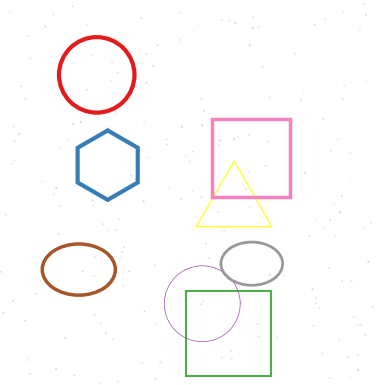[{"shape": "circle", "thickness": 3, "radius": 0.49, "center": [0.251, 0.806]}, {"shape": "hexagon", "thickness": 3, "radius": 0.45, "center": [0.28, 0.571]}, {"shape": "square", "thickness": 1.5, "radius": 0.55, "center": [0.594, 0.134]}, {"shape": "circle", "thickness": 0.5, "radius": 0.49, "center": [0.525, 0.211]}, {"shape": "triangle", "thickness": 1, "radius": 0.57, "center": [0.608, 0.468]}, {"shape": "oval", "thickness": 2.5, "radius": 0.47, "center": [0.205, 0.3]}, {"shape": "square", "thickness": 2.5, "radius": 0.51, "center": [0.653, 0.59]}, {"shape": "oval", "thickness": 2, "radius": 0.4, "center": [0.654, 0.315]}]